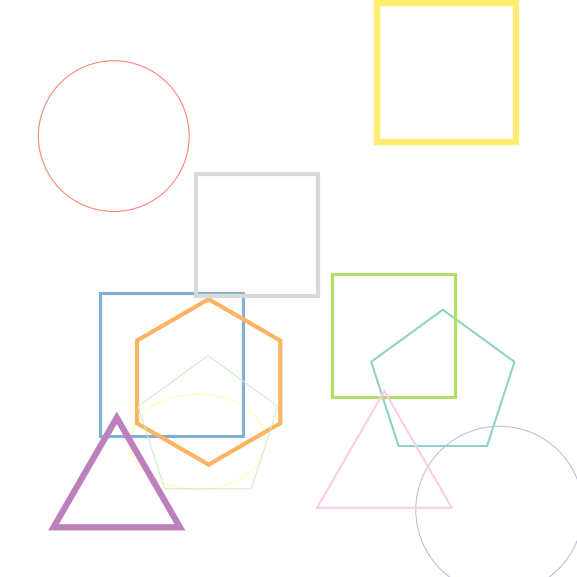[{"shape": "pentagon", "thickness": 1, "radius": 0.65, "center": [0.767, 0.332]}, {"shape": "oval", "thickness": 0.5, "radius": 0.59, "center": [0.342, 0.234]}, {"shape": "circle", "thickness": 0.5, "radius": 0.72, "center": [0.865, 0.116]}, {"shape": "circle", "thickness": 0.5, "radius": 0.65, "center": [0.197, 0.763]}, {"shape": "square", "thickness": 1.5, "radius": 0.62, "center": [0.296, 0.367]}, {"shape": "hexagon", "thickness": 2, "radius": 0.72, "center": [0.361, 0.338]}, {"shape": "square", "thickness": 1.5, "radius": 0.53, "center": [0.681, 0.418]}, {"shape": "triangle", "thickness": 1, "radius": 0.67, "center": [0.666, 0.187]}, {"shape": "square", "thickness": 2, "radius": 0.53, "center": [0.444, 0.592]}, {"shape": "triangle", "thickness": 3, "radius": 0.63, "center": [0.202, 0.149]}, {"shape": "pentagon", "thickness": 0.5, "radius": 0.64, "center": [0.36, 0.256]}, {"shape": "square", "thickness": 3, "radius": 0.6, "center": [0.773, 0.873]}]